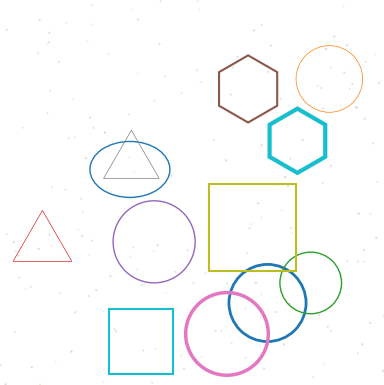[{"shape": "circle", "thickness": 2, "radius": 0.5, "center": [0.695, 0.213]}, {"shape": "oval", "thickness": 1, "radius": 0.52, "center": [0.337, 0.56]}, {"shape": "circle", "thickness": 0.5, "radius": 0.43, "center": [0.856, 0.795]}, {"shape": "circle", "thickness": 1, "radius": 0.4, "center": [0.807, 0.265]}, {"shape": "triangle", "thickness": 0.5, "radius": 0.44, "center": [0.11, 0.365]}, {"shape": "circle", "thickness": 1, "radius": 0.53, "center": [0.4, 0.372]}, {"shape": "hexagon", "thickness": 1.5, "radius": 0.44, "center": [0.644, 0.769]}, {"shape": "circle", "thickness": 2.5, "radius": 0.54, "center": [0.59, 0.133]}, {"shape": "triangle", "thickness": 0.5, "radius": 0.42, "center": [0.341, 0.578]}, {"shape": "square", "thickness": 1.5, "radius": 0.57, "center": [0.656, 0.409]}, {"shape": "hexagon", "thickness": 3, "radius": 0.42, "center": [0.773, 0.634]}, {"shape": "square", "thickness": 1.5, "radius": 0.42, "center": [0.366, 0.113]}]